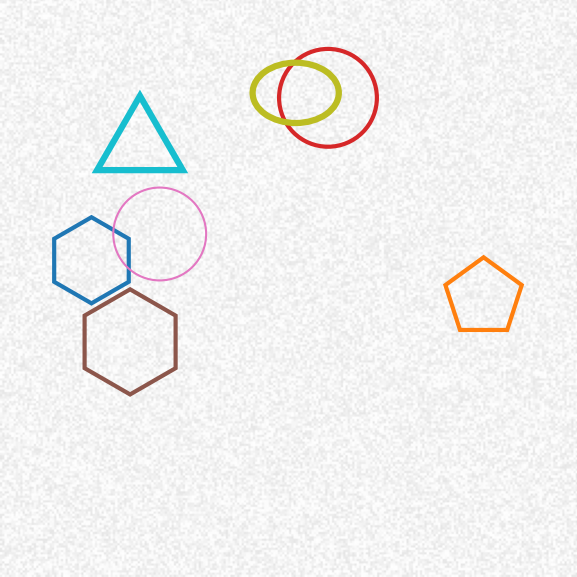[{"shape": "hexagon", "thickness": 2, "radius": 0.37, "center": [0.158, 0.548]}, {"shape": "pentagon", "thickness": 2, "radius": 0.35, "center": [0.837, 0.484]}, {"shape": "circle", "thickness": 2, "radius": 0.42, "center": [0.568, 0.83]}, {"shape": "hexagon", "thickness": 2, "radius": 0.45, "center": [0.225, 0.407]}, {"shape": "circle", "thickness": 1, "radius": 0.4, "center": [0.277, 0.594]}, {"shape": "oval", "thickness": 3, "radius": 0.37, "center": [0.512, 0.838]}, {"shape": "triangle", "thickness": 3, "radius": 0.43, "center": [0.242, 0.747]}]